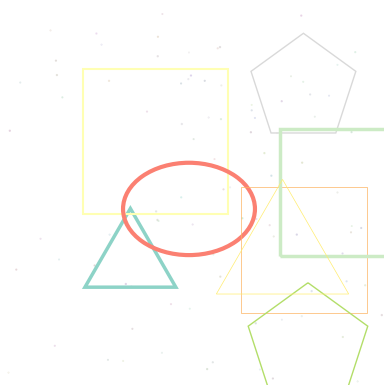[{"shape": "triangle", "thickness": 2.5, "radius": 0.68, "center": [0.339, 0.322]}, {"shape": "square", "thickness": 1.5, "radius": 0.94, "center": [0.404, 0.632]}, {"shape": "oval", "thickness": 3, "radius": 0.86, "center": [0.491, 0.457]}, {"shape": "square", "thickness": 0.5, "radius": 0.82, "center": [0.789, 0.349]}, {"shape": "pentagon", "thickness": 1, "radius": 0.82, "center": [0.8, 0.102]}, {"shape": "pentagon", "thickness": 1, "radius": 0.72, "center": [0.788, 0.77]}, {"shape": "square", "thickness": 2.5, "radius": 0.83, "center": [0.894, 0.5]}, {"shape": "triangle", "thickness": 0.5, "radius": 0.99, "center": [0.734, 0.336]}]